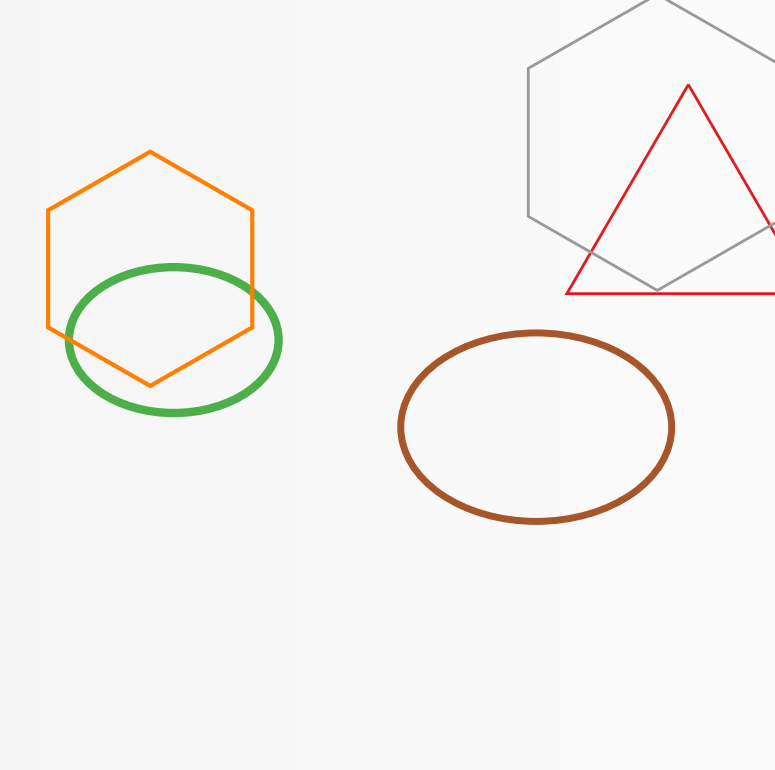[{"shape": "triangle", "thickness": 1, "radius": 0.91, "center": [0.888, 0.709]}, {"shape": "oval", "thickness": 3, "radius": 0.68, "center": [0.224, 0.558]}, {"shape": "hexagon", "thickness": 1.5, "radius": 0.76, "center": [0.194, 0.651]}, {"shape": "oval", "thickness": 2.5, "radius": 0.87, "center": [0.692, 0.445]}, {"shape": "hexagon", "thickness": 1, "radius": 0.96, "center": [0.848, 0.815]}]